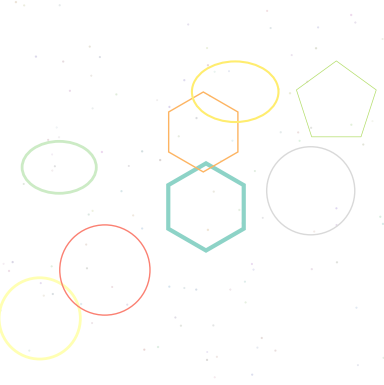[{"shape": "hexagon", "thickness": 3, "radius": 0.57, "center": [0.535, 0.463]}, {"shape": "circle", "thickness": 2, "radius": 0.53, "center": [0.103, 0.173]}, {"shape": "circle", "thickness": 1, "radius": 0.59, "center": [0.272, 0.299]}, {"shape": "hexagon", "thickness": 1, "radius": 0.52, "center": [0.528, 0.657]}, {"shape": "pentagon", "thickness": 0.5, "radius": 0.54, "center": [0.874, 0.733]}, {"shape": "circle", "thickness": 1, "radius": 0.57, "center": [0.807, 0.504]}, {"shape": "oval", "thickness": 2, "radius": 0.48, "center": [0.154, 0.565]}, {"shape": "oval", "thickness": 1.5, "radius": 0.56, "center": [0.611, 0.762]}]